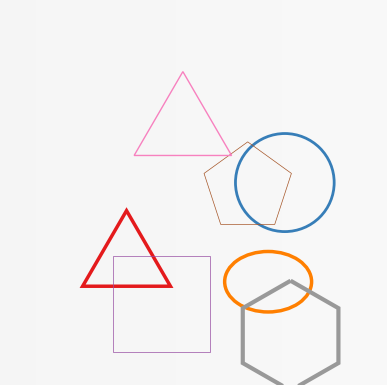[{"shape": "triangle", "thickness": 2.5, "radius": 0.65, "center": [0.327, 0.322]}, {"shape": "circle", "thickness": 2, "radius": 0.64, "center": [0.735, 0.526]}, {"shape": "square", "thickness": 0.5, "radius": 0.62, "center": [0.417, 0.21]}, {"shape": "oval", "thickness": 2.5, "radius": 0.56, "center": [0.692, 0.268]}, {"shape": "pentagon", "thickness": 0.5, "radius": 0.59, "center": [0.639, 0.513]}, {"shape": "triangle", "thickness": 1, "radius": 0.73, "center": [0.472, 0.669]}, {"shape": "hexagon", "thickness": 3, "radius": 0.71, "center": [0.75, 0.128]}]